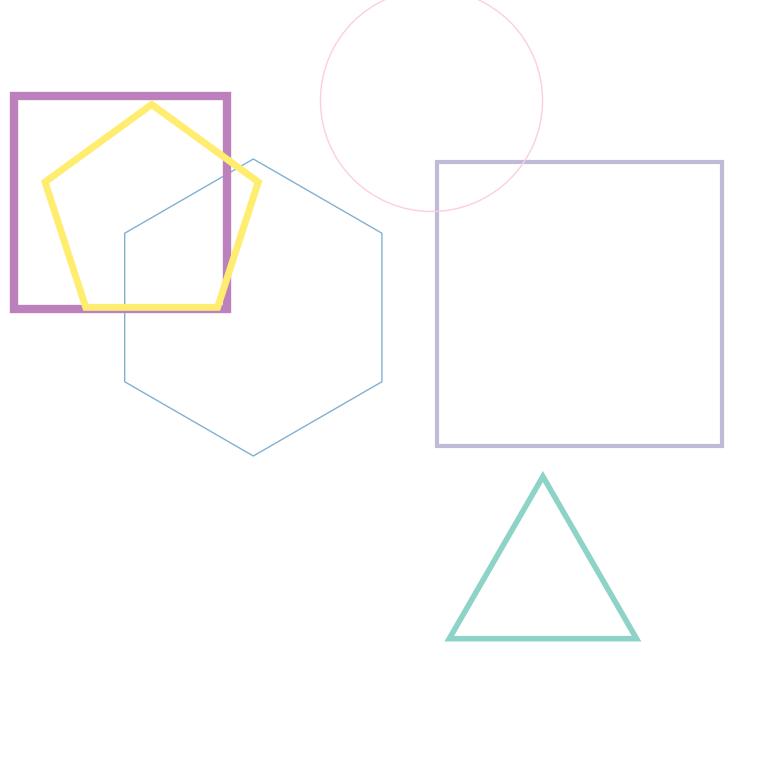[{"shape": "triangle", "thickness": 2, "radius": 0.7, "center": [0.705, 0.241]}, {"shape": "square", "thickness": 1.5, "radius": 0.92, "center": [0.753, 0.605]}, {"shape": "hexagon", "thickness": 0.5, "radius": 0.96, "center": [0.329, 0.601]}, {"shape": "circle", "thickness": 0.5, "radius": 0.72, "center": [0.56, 0.87]}, {"shape": "square", "thickness": 3, "radius": 0.69, "center": [0.156, 0.737]}, {"shape": "pentagon", "thickness": 2.5, "radius": 0.73, "center": [0.197, 0.719]}]